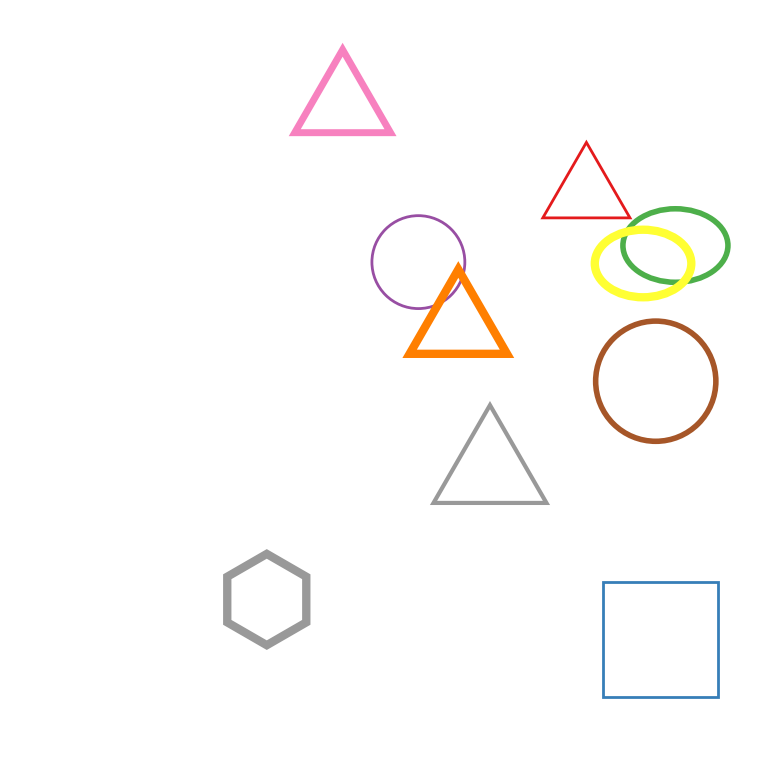[{"shape": "triangle", "thickness": 1, "radius": 0.33, "center": [0.762, 0.75]}, {"shape": "square", "thickness": 1, "radius": 0.37, "center": [0.858, 0.169]}, {"shape": "oval", "thickness": 2, "radius": 0.34, "center": [0.877, 0.681]}, {"shape": "circle", "thickness": 1, "radius": 0.3, "center": [0.543, 0.66]}, {"shape": "triangle", "thickness": 3, "radius": 0.37, "center": [0.595, 0.577]}, {"shape": "oval", "thickness": 3, "radius": 0.31, "center": [0.835, 0.658]}, {"shape": "circle", "thickness": 2, "radius": 0.39, "center": [0.852, 0.505]}, {"shape": "triangle", "thickness": 2.5, "radius": 0.36, "center": [0.445, 0.864]}, {"shape": "triangle", "thickness": 1.5, "radius": 0.42, "center": [0.636, 0.389]}, {"shape": "hexagon", "thickness": 3, "radius": 0.3, "center": [0.346, 0.221]}]